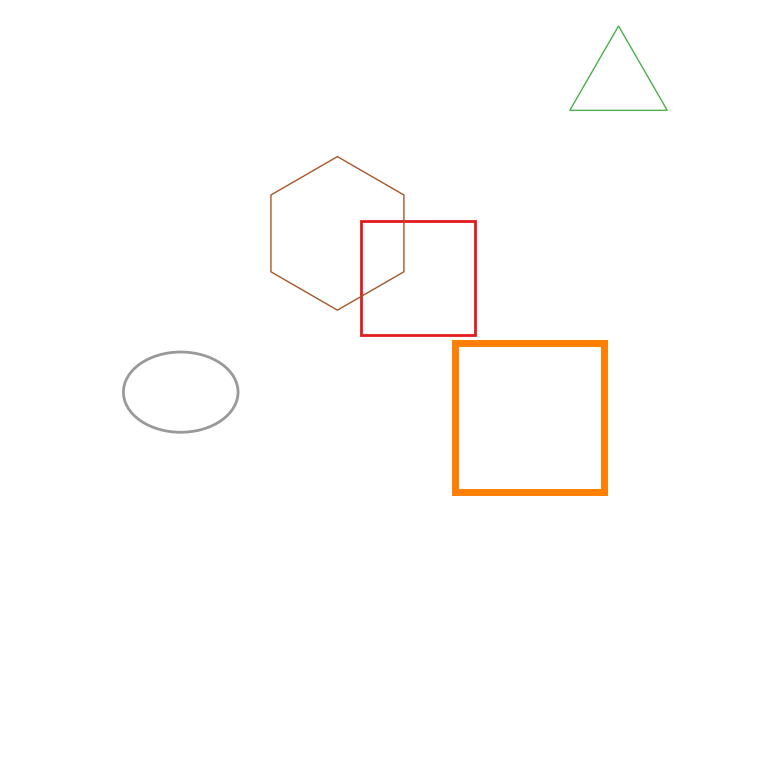[{"shape": "square", "thickness": 1, "radius": 0.37, "center": [0.543, 0.639]}, {"shape": "triangle", "thickness": 0.5, "radius": 0.37, "center": [0.803, 0.893]}, {"shape": "square", "thickness": 2.5, "radius": 0.49, "center": [0.688, 0.457]}, {"shape": "hexagon", "thickness": 0.5, "radius": 0.5, "center": [0.438, 0.697]}, {"shape": "oval", "thickness": 1, "radius": 0.37, "center": [0.235, 0.491]}]